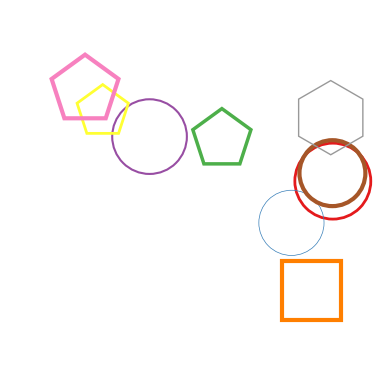[{"shape": "circle", "thickness": 2, "radius": 0.49, "center": [0.864, 0.53]}, {"shape": "circle", "thickness": 0.5, "radius": 0.42, "center": [0.757, 0.421]}, {"shape": "pentagon", "thickness": 2.5, "radius": 0.4, "center": [0.576, 0.639]}, {"shape": "circle", "thickness": 1.5, "radius": 0.48, "center": [0.388, 0.645]}, {"shape": "square", "thickness": 3, "radius": 0.38, "center": [0.808, 0.246]}, {"shape": "pentagon", "thickness": 2, "radius": 0.35, "center": [0.267, 0.71]}, {"shape": "circle", "thickness": 3, "radius": 0.43, "center": [0.863, 0.55]}, {"shape": "pentagon", "thickness": 3, "radius": 0.46, "center": [0.221, 0.767]}, {"shape": "hexagon", "thickness": 1, "radius": 0.48, "center": [0.859, 0.694]}]